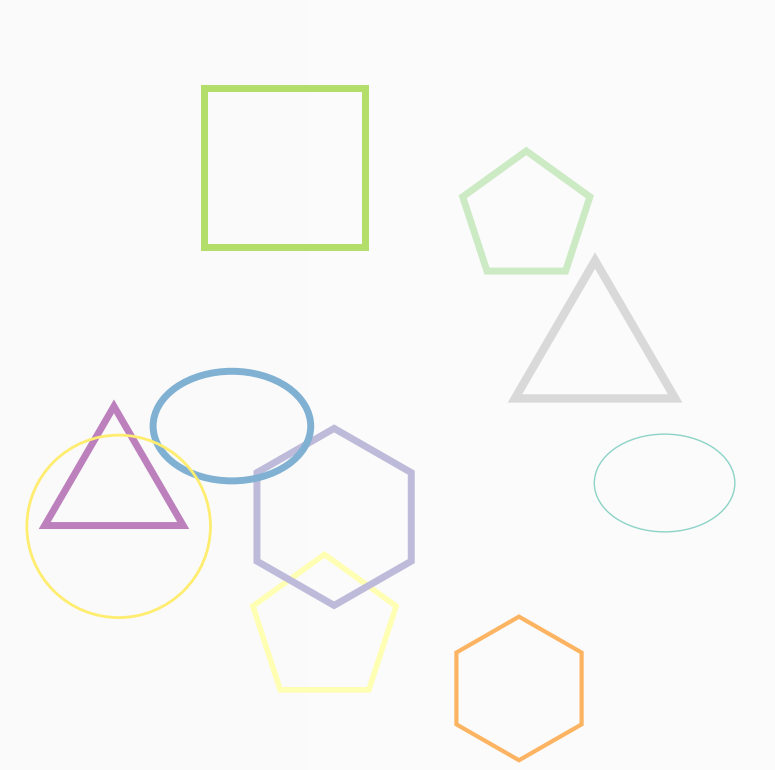[{"shape": "oval", "thickness": 0.5, "radius": 0.45, "center": [0.858, 0.373]}, {"shape": "pentagon", "thickness": 2, "radius": 0.49, "center": [0.419, 0.183]}, {"shape": "hexagon", "thickness": 2.5, "radius": 0.57, "center": [0.431, 0.329]}, {"shape": "oval", "thickness": 2.5, "radius": 0.51, "center": [0.299, 0.447]}, {"shape": "hexagon", "thickness": 1.5, "radius": 0.47, "center": [0.67, 0.106]}, {"shape": "square", "thickness": 2.5, "radius": 0.52, "center": [0.367, 0.783]}, {"shape": "triangle", "thickness": 3, "radius": 0.6, "center": [0.768, 0.542]}, {"shape": "triangle", "thickness": 2.5, "radius": 0.52, "center": [0.147, 0.369]}, {"shape": "pentagon", "thickness": 2.5, "radius": 0.43, "center": [0.679, 0.718]}, {"shape": "circle", "thickness": 1, "radius": 0.59, "center": [0.153, 0.316]}]